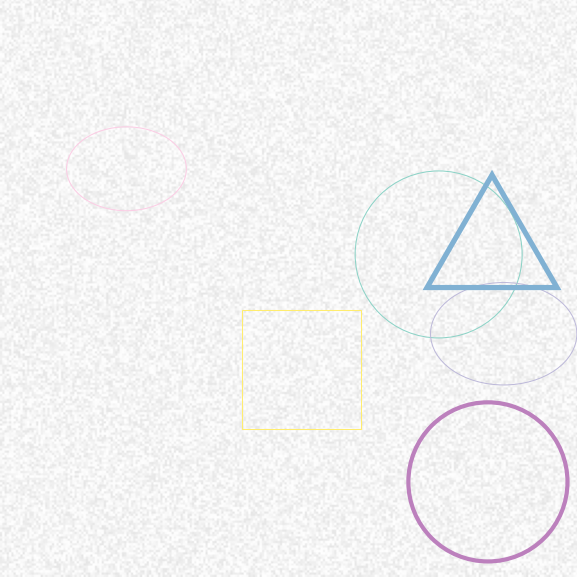[{"shape": "circle", "thickness": 0.5, "radius": 0.72, "center": [0.76, 0.559]}, {"shape": "oval", "thickness": 0.5, "radius": 0.63, "center": [0.872, 0.421]}, {"shape": "triangle", "thickness": 2.5, "radius": 0.65, "center": [0.852, 0.566]}, {"shape": "oval", "thickness": 0.5, "radius": 0.52, "center": [0.219, 0.707]}, {"shape": "circle", "thickness": 2, "radius": 0.69, "center": [0.845, 0.165]}, {"shape": "square", "thickness": 0.5, "radius": 0.52, "center": [0.522, 0.36]}]